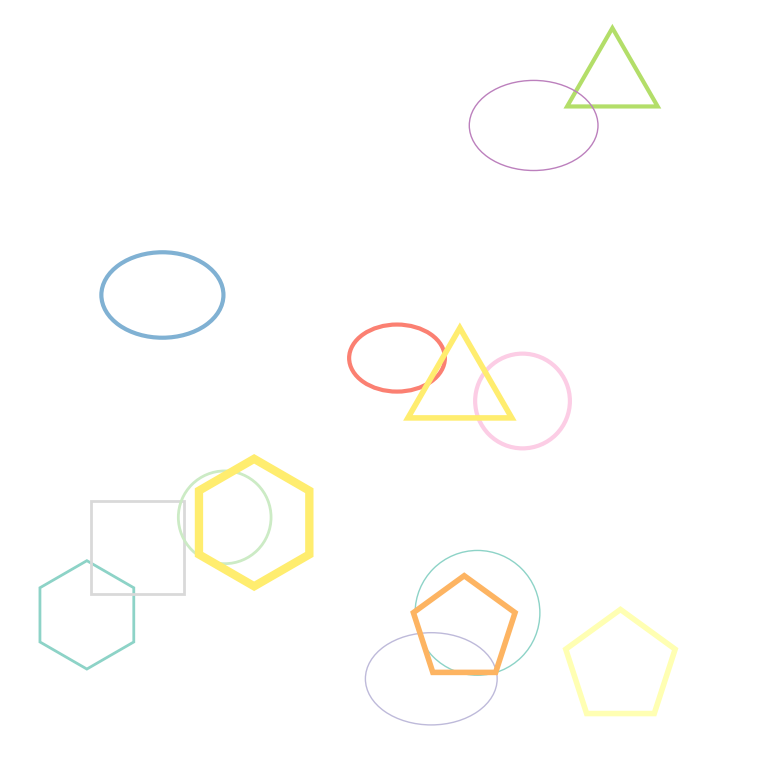[{"shape": "hexagon", "thickness": 1, "radius": 0.35, "center": [0.113, 0.201]}, {"shape": "circle", "thickness": 0.5, "radius": 0.41, "center": [0.62, 0.204]}, {"shape": "pentagon", "thickness": 2, "radius": 0.37, "center": [0.806, 0.134]}, {"shape": "oval", "thickness": 0.5, "radius": 0.43, "center": [0.56, 0.118]}, {"shape": "oval", "thickness": 1.5, "radius": 0.31, "center": [0.516, 0.535]}, {"shape": "oval", "thickness": 1.5, "radius": 0.4, "center": [0.211, 0.617]}, {"shape": "pentagon", "thickness": 2, "radius": 0.35, "center": [0.603, 0.183]}, {"shape": "triangle", "thickness": 1.5, "radius": 0.34, "center": [0.795, 0.896]}, {"shape": "circle", "thickness": 1.5, "radius": 0.31, "center": [0.679, 0.479]}, {"shape": "square", "thickness": 1, "radius": 0.3, "center": [0.179, 0.289]}, {"shape": "oval", "thickness": 0.5, "radius": 0.42, "center": [0.693, 0.837]}, {"shape": "circle", "thickness": 1, "radius": 0.3, "center": [0.292, 0.328]}, {"shape": "triangle", "thickness": 2, "radius": 0.39, "center": [0.597, 0.496]}, {"shape": "hexagon", "thickness": 3, "radius": 0.41, "center": [0.33, 0.321]}]